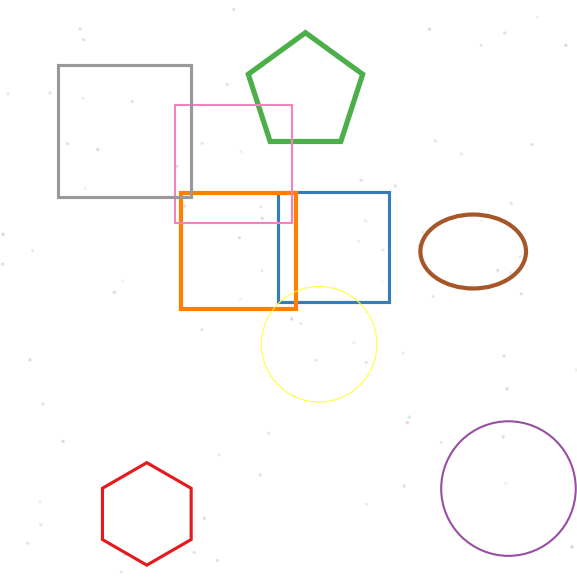[{"shape": "hexagon", "thickness": 1.5, "radius": 0.44, "center": [0.254, 0.109]}, {"shape": "square", "thickness": 1.5, "radius": 0.48, "center": [0.577, 0.572]}, {"shape": "pentagon", "thickness": 2.5, "radius": 0.52, "center": [0.529, 0.838]}, {"shape": "circle", "thickness": 1, "radius": 0.58, "center": [0.88, 0.153]}, {"shape": "square", "thickness": 2, "radius": 0.5, "center": [0.413, 0.565]}, {"shape": "circle", "thickness": 0.5, "radius": 0.5, "center": [0.553, 0.403]}, {"shape": "oval", "thickness": 2, "radius": 0.46, "center": [0.819, 0.564]}, {"shape": "square", "thickness": 1, "radius": 0.51, "center": [0.405, 0.715]}, {"shape": "square", "thickness": 1.5, "radius": 0.57, "center": [0.216, 0.772]}]